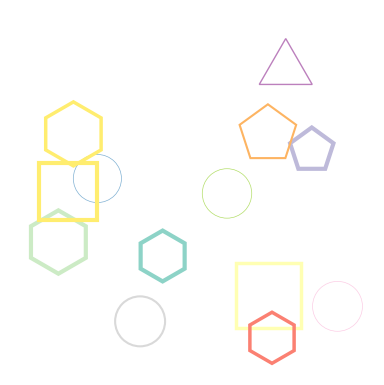[{"shape": "hexagon", "thickness": 3, "radius": 0.33, "center": [0.422, 0.335]}, {"shape": "square", "thickness": 2.5, "radius": 0.42, "center": [0.699, 0.231]}, {"shape": "pentagon", "thickness": 3, "radius": 0.3, "center": [0.81, 0.61]}, {"shape": "hexagon", "thickness": 2.5, "radius": 0.33, "center": [0.706, 0.123]}, {"shape": "circle", "thickness": 0.5, "radius": 0.31, "center": [0.253, 0.536]}, {"shape": "pentagon", "thickness": 1.5, "radius": 0.39, "center": [0.696, 0.652]}, {"shape": "circle", "thickness": 0.5, "radius": 0.32, "center": [0.59, 0.498]}, {"shape": "circle", "thickness": 0.5, "radius": 0.32, "center": [0.877, 0.204]}, {"shape": "circle", "thickness": 1.5, "radius": 0.32, "center": [0.364, 0.165]}, {"shape": "triangle", "thickness": 1, "radius": 0.4, "center": [0.742, 0.82]}, {"shape": "hexagon", "thickness": 3, "radius": 0.41, "center": [0.152, 0.371]}, {"shape": "hexagon", "thickness": 2.5, "radius": 0.42, "center": [0.191, 0.652]}, {"shape": "square", "thickness": 3, "radius": 0.37, "center": [0.177, 0.503]}]